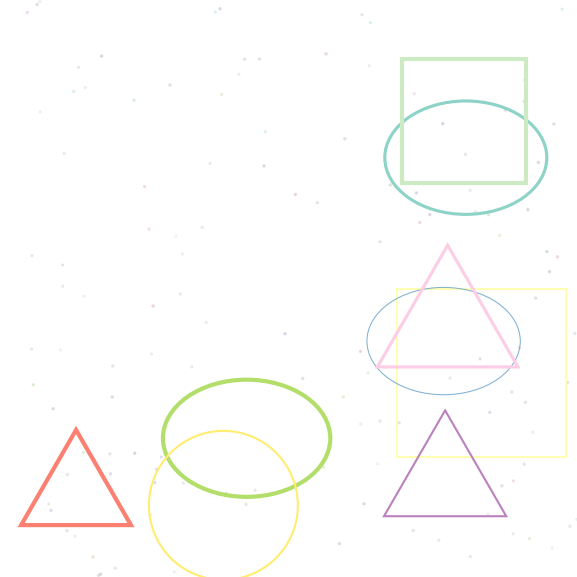[{"shape": "oval", "thickness": 1.5, "radius": 0.7, "center": [0.807, 0.726]}, {"shape": "square", "thickness": 1, "radius": 0.73, "center": [0.834, 0.353]}, {"shape": "triangle", "thickness": 2, "radius": 0.55, "center": [0.132, 0.145]}, {"shape": "oval", "thickness": 0.5, "radius": 0.66, "center": [0.768, 0.409]}, {"shape": "oval", "thickness": 2, "radius": 0.72, "center": [0.427, 0.24]}, {"shape": "triangle", "thickness": 1.5, "radius": 0.7, "center": [0.775, 0.434]}, {"shape": "triangle", "thickness": 1, "radius": 0.61, "center": [0.771, 0.166]}, {"shape": "square", "thickness": 2, "radius": 0.54, "center": [0.804, 0.789]}, {"shape": "circle", "thickness": 1, "radius": 0.64, "center": [0.387, 0.124]}]